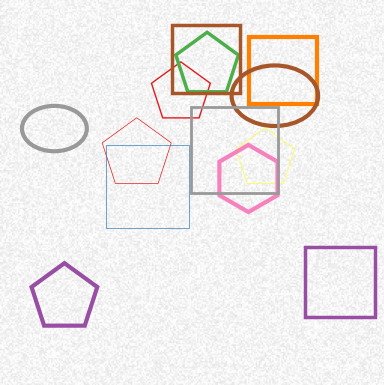[{"shape": "pentagon", "thickness": 0.5, "radius": 0.47, "center": [0.355, 0.6]}, {"shape": "pentagon", "thickness": 1, "radius": 0.4, "center": [0.47, 0.759]}, {"shape": "square", "thickness": 0.5, "radius": 0.54, "center": [0.384, 0.517]}, {"shape": "pentagon", "thickness": 2.5, "radius": 0.43, "center": [0.538, 0.831]}, {"shape": "pentagon", "thickness": 3, "radius": 0.45, "center": [0.167, 0.227]}, {"shape": "square", "thickness": 2.5, "radius": 0.46, "center": [0.883, 0.267]}, {"shape": "square", "thickness": 3, "radius": 0.44, "center": [0.735, 0.817]}, {"shape": "pentagon", "thickness": 0.5, "radius": 0.4, "center": [0.689, 0.588]}, {"shape": "square", "thickness": 2.5, "radius": 0.45, "center": [0.535, 0.847]}, {"shape": "oval", "thickness": 3, "radius": 0.56, "center": [0.714, 0.751]}, {"shape": "hexagon", "thickness": 3, "radius": 0.44, "center": [0.645, 0.536]}, {"shape": "oval", "thickness": 3, "radius": 0.42, "center": [0.141, 0.666]}, {"shape": "square", "thickness": 2, "radius": 0.56, "center": [0.609, 0.61]}]